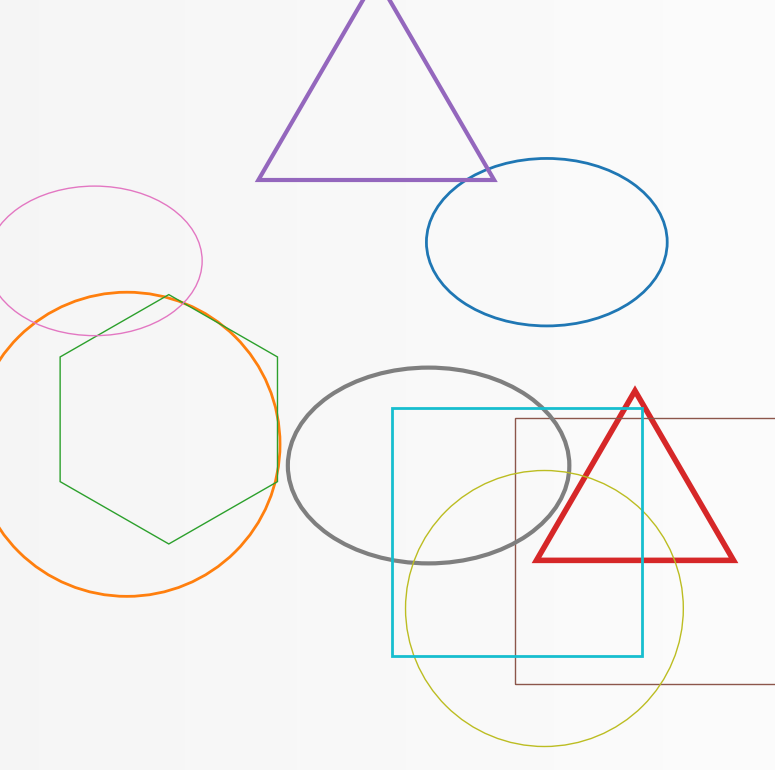[{"shape": "oval", "thickness": 1, "radius": 0.78, "center": [0.706, 0.685]}, {"shape": "circle", "thickness": 1, "radius": 0.99, "center": [0.164, 0.423]}, {"shape": "hexagon", "thickness": 0.5, "radius": 0.81, "center": [0.218, 0.455]}, {"shape": "triangle", "thickness": 2, "radius": 0.73, "center": [0.819, 0.346]}, {"shape": "triangle", "thickness": 1.5, "radius": 0.88, "center": [0.485, 0.854]}, {"shape": "square", "thickness": 0.5, "radius": 0.86, "center": [0.838, 0.285]}, {"shape": "oval", "thickness": 0.5, "radius": 0.69, "center": [0.122, 0.661]}, {"shape": "oval", "thickness": 1.5, "radius": 0.91, "center": [0.553, 0.395]}, {"shape": "circle", "thickness": 0.5, "radius": 0.9, "center": [0.702, 0.21]}, {"shape": "square", "thickness": 1, "radius": 0.81, "center": [0.667, 0.309]}]